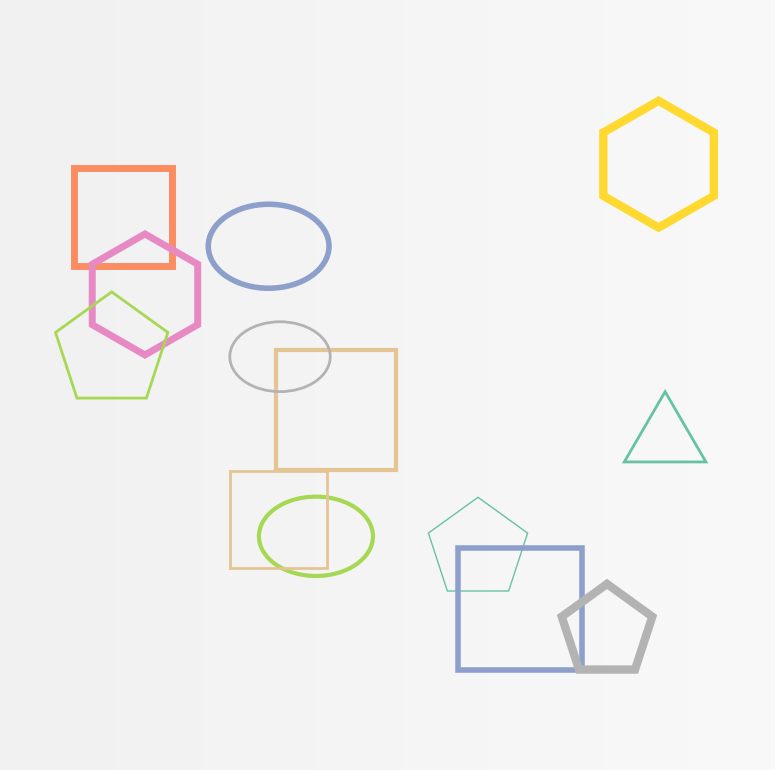[{"shape": "triangle", "thickness": 1, "radius": 0.3, "center": [0.858, 0.43]}, {"shape": "pentagon", "thickness": 0.5, "radius": 0.34, "center": [0.617, 0.287]}, {"shape": "square", "thickness": 2.5, "radius": 0.32, "center": [0.159, 0.718]}, {"shape": "square", "thickness": 2, "radius": 0.4, "center": [0.671, 0.209]}, {"shape": "oval", "thickness": 2, "radius": 0.39, "center": [0.347, 0.68]}, {"shape": "hexagon", "thickness": 2.5, "radius": 0.39, "center": [0.187, 0.618]}, {"shape": "oval", "thickness": 1.5, "radius": 0.37, "center": [0.408, 0.304]}, {"shape": "pentagon", "thickness": 1, "radius": 0.38, "center": [0.144, 0.545]}, {"shape": "hexagon", "thickness": 3, "radius": 0.41, "center": [0.85, 0.787]}, {"shape": "square", "thickness": 1, "radius": 0.31, "center": [0.359, 0.325]}, {"shape": "square", "thickness": 1.5, "radius": 0.39, "center": [0.433, 0.468]}, {"shape": "oval", "thickness": 1, "radius": 0.32, "center": [0.361, 0.537]}, {"shape": "pentagon", "thickness": 3, "radius": 0.31, "center": [0.783, 0.18]}]